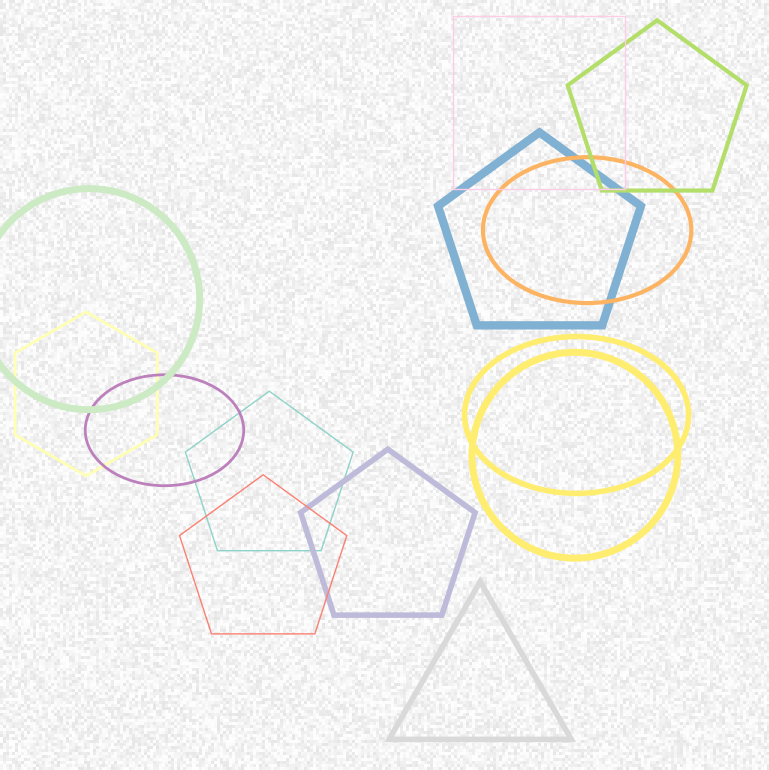[{"shape": "pentagon", "thickness": 0.5, "radius": 0.57, "center": [0.35, 0.377]}, {"shape": "hexagon", "thickness": 1, "radius": 0.53, "center": [0.112, 0.488]}, {"shape": "pentagon", "thickness": 2, "radius": 0.6, "center": [0.504, 0.297]}, {"shape": "pentagon", "thickness": 0.5, "radius": 0.57, "center": [0.342, 0.269]}, {"shape": "pentagon", "thickness": 3, "radius": 0.69, "center": [0.701, 0.69]}, {"shape": "oval", "thickness": 1.5, "radius": 0.68, "center": [0.763, 0.701]}, {"shape": "pentagon", "thickness": 1.5, "radius": 0.61, "center": [0.853, 0.851]}, {"shape": "square", "thickness": 0.5, "radius": 0.56, "center": [0.7, 0.867]}, {"shape": "triangle", "thickness": 2, "radius": 0.68, "center": [0.624, 0.108]}, {"shape": "oval", "thickness": 1, "radius": 0.51, "center": [0.214, 0.441]}, {"shape": "circle", "thickness": 2.5, "radius": 0.72, "center": [0.116, 0.612]}, {"shape": "circle", "thickness": 2.5, "radius": 0.67, "center": [0.747, 0.409]}, {"shape": "oval", "thickness": 2, "radius": 0.73, "center": [0.749, 0.461]}]